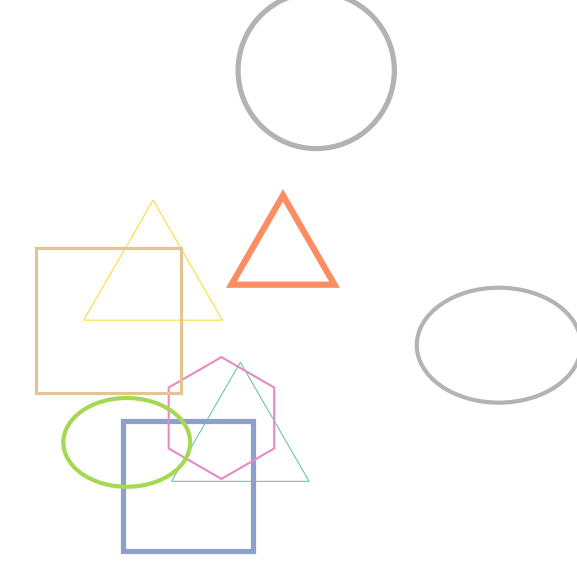[{"shape": "triangle", "thickness": 0.5, "radius": 0.69, "center": [0.416, 0.234]}, {"shape": "triangle", "thickness": 3, "radius": 0.52, "center": [0.49, 0.558]}, {"shape": "square", "thickness": 2.5, "radius": 0.56, "center": [0.326, 0.158]}, {"shape": "hexagon", "thickness": 1, "radius": 0.53, "center": [0.383, 0.275]}, {"shape": "oval", "thickness": 2, "radius": 0.55, "center": [0.219, 0.233]}, {"shape": "triangle", "thickness": 0.5, "radius": 0.69, "center": [0.265, 0.514]}, {"shape": "square", "thickness": 1.5, "radius": 0.63, "center": [0.187, 0.444]}, {"shape": "circle", "thickness": 2.5, "radius": 0.68, "center": [0.548, 0.877]}, {"shape": "oval", "thickness": 2, "radius": 0.71, "center": [0.864, 0.401]}]